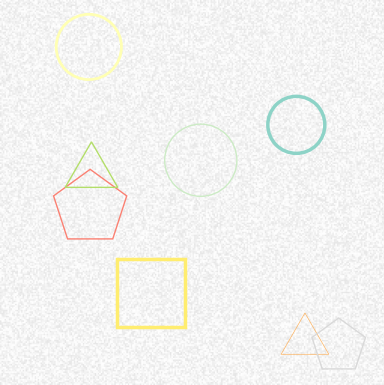[{"shape": "circle", "thickness": 2.5, "radius": 0.37, "center": [0.77, 0.676]}, {"shape": "circle", "thickness": 2, "radius": 0.42, "center": [0.231, 0.878]}, {"shape": "pentagon", "thickness": 1, "radius": 0.5, "center": [0.234, 0.46]}, {"shape": "triangle", "thickness": 0.5, "radius": 0.36, "center": [0.792, 0.116]}, {"shape": "triangle", "thickness": 1, "radius": 0.39, "center": [0.238, 0.553]}, {"shape": "pentagon", "thickness": 1, "radius": 0.37, "center": [0.88, 0.101]}, {"shape": "circle", "thickness": 1, "radius": 0.47, "center": [0.522, 0.584]}, {"shape": "square", "thickness": 2.5, "radius": 0.44, "center": [0.392, 0.239]}]